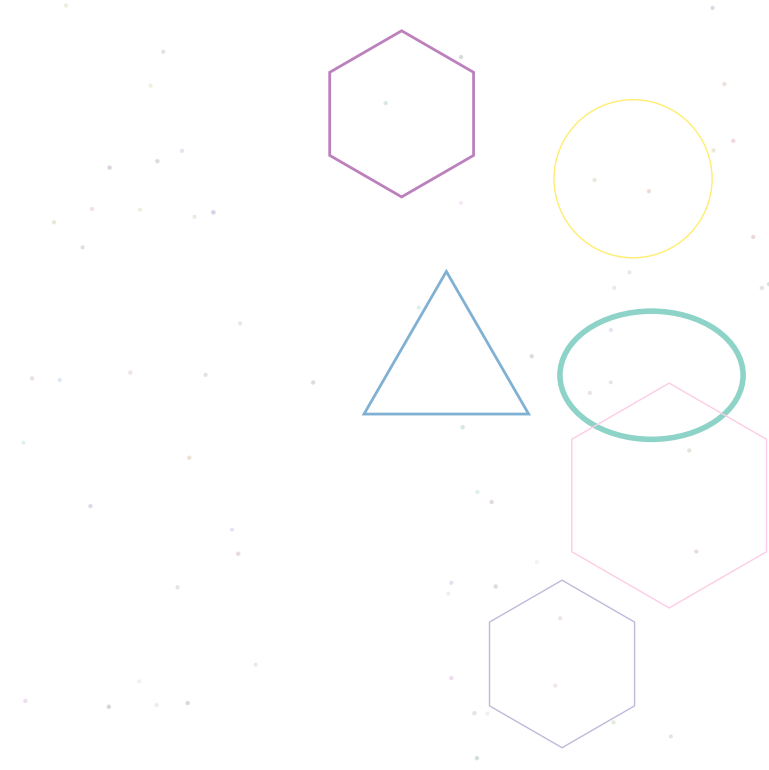[{"shape": "oval", "thickness": 2, "radius": 0.59, "center": [0.846, 0.513]}, {"shape": "hexagon", "thickness": 0.5, "radius": 0.54, "center": [0.73, 0.138]}, {"shape": "triangle", "thickness": 1, "radius": 0.62, "center": [0.58, 0.524]}, {"shape": "hexagon", "thickness": 0.5, "radius": 0.73, "center": [0.869, 0.356]}, {"shape": "hexagon", "thickness": 1, "radius": 0.54, "center": [0.522, 0.852]}, {"shape": "circle", "thickness": 0.5, "radius": 0.51, "center": [0.822, 0.768]}]